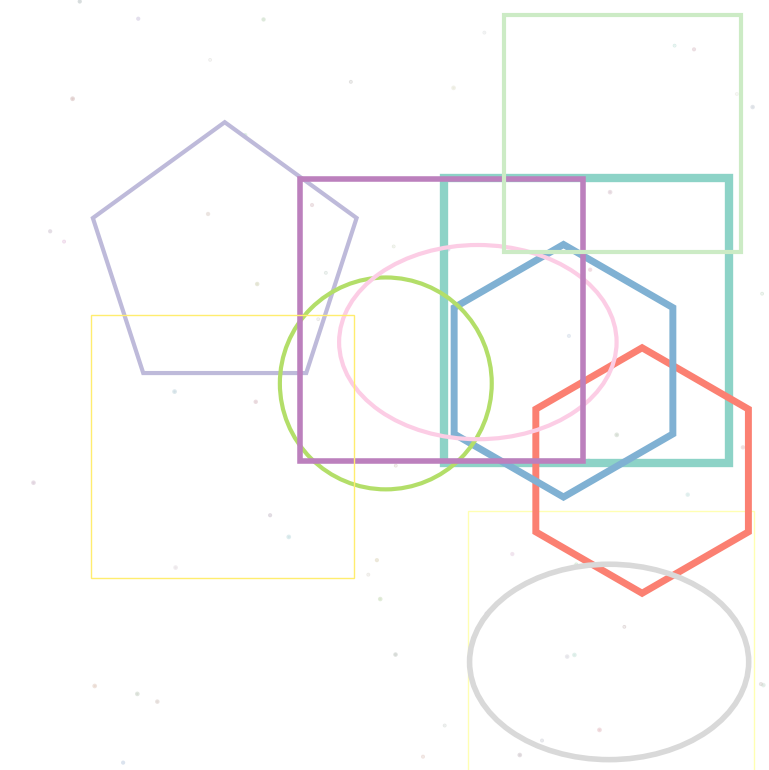[{"shape": "square", "thickness": 3, "radius": 0.93, "center": [0.762, 0.584]}, {"shape": "square", "thickness": 0.5, "radius": 0.93, "center": [0.793, 0.151]}, {"shape": "pentagon", "thickness": 1.5, "radius": 0.9, "center": [0.292, 0.661]}, {"shape": "hexagon", "thickness": 2.5, "radius": 0.8, "center": [0.834, 0.389]}, {"shape": "hexagon", "thickness": 2.5, "radius": 0.82, "center": [0.732, 0.518]}, {"shape": "circle", "thickness": 1.5, "radius": 0.69, "center": [0.501, 0.502]}, {"shape": "oval", "thickness": 1.5, "radius": 0.9, "center": [0.621, 0.556]}, {"shape": "oval", "thickness": 2, "radius": 0.91, "center": [0.791, 0.14]}, {"shape": "square", "thickness": 2, "radius": 0.92, "center": [0.574, 0.584]}, {"shape": "square", "thickness": 1.5, "radius": 0.77, "center": [0.808, 0.826]}, {"shape": "square", "thickness": 0.5, "radius": 0.86, "center": [0.289, 0.42]}]